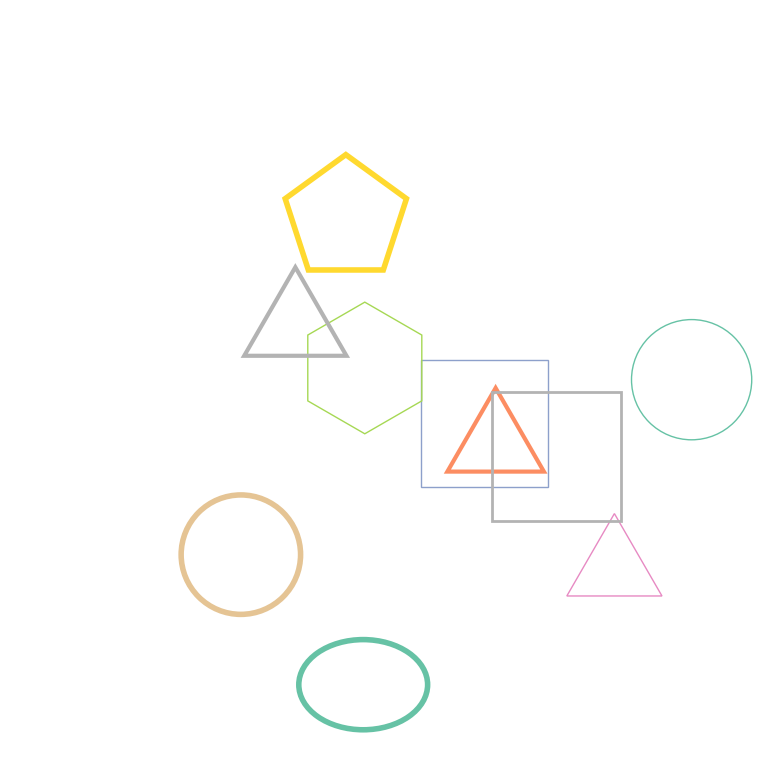[{"shape": "circle", "thickness": 0.5, "radius": 0.39, "center": [0.898, 0.507]}, {"shape": "oval", "thickness": 2, "radius": 0.42, "center": [0.472, 0.111]}, {"shape": "triangle", "thickness": 1.5, "radius": 0.36, "center": [0.644, 0.424]}, {"shape": "square", "thickness": 0.5, "radius": 0.41, "center": [0.629, 0.45]}, {"shape": "triangle", "thickness": 0.5, "radius": 0.36, "center": [0.798, 0.262]}, {"shape": "hexagon", "thickness": 0.5, "radius": 0.43, "center": [0.474, 0.522]}, {"shape": "pentagon", "thickness": 2, "radius": 0.41, "center": [0.449, 0.716]}, {"shape": "circle", "thickness": 2, "radius": 0.39, "center": [0.313, 0.28]}, {"shape": "triangle", "thickness": 1.5, "radius": 0.38, "center": [0.384, 0.576]}, {"shape": "square", "thickness": 1, "radius": 0.42, "center": [0.723, 0.408]}]